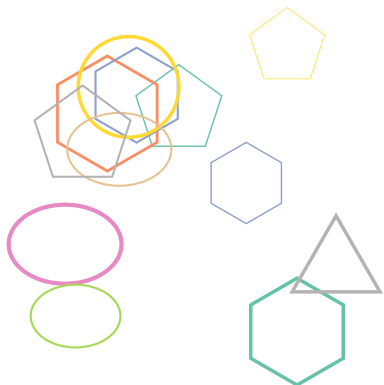[{"shape": "pentagon", "thickness": 1, "radius": 0.59, "center": [0.464, 0.715]}, {"shape": "hexagon", "thickness": 2.5, "radius": 0.69, "center": [0.771, 0.139]}, {"shape": "hexagon", "thickness": 2, "radius": 0.75, "center": [0.279, 0.705]}, {"shape": "hexagon", "thickness": 1, "radius": 0.53, "center": [0.64, 0.525]}, {"shape": "hexagon", "thickness": 1.5, "radius": 0.62, "center": [0.355, 0.753]}, {"shape": "oval", "thickness": 3, "radius": 0.73, "center": [0.169, 0.366]}, {"shape": "oval", "thickness": 1.5, "radius": 0.58, "center": [0.196, 0.179]}, {"shape": "circle", "thickness": 2.5, "radius": 0.65, "center": [0.334, 0.774]}, {"shape": "pentagon", "thickness": 0.5, "radius": 0.51, "center": [0.746, 0.878]}, {"shape": "oval", "thickness": 1.5, "radius": 0.68, "center": [0.31, 0.612]}, {"shape": "triangle", "thickness": 2.5, "radius": 0.66, "center": [0.873, 0.308]}, {"shape": "pentagon", "thickness": 1.5, "radius": 0.65, "center": [0.214, 0.647]}]